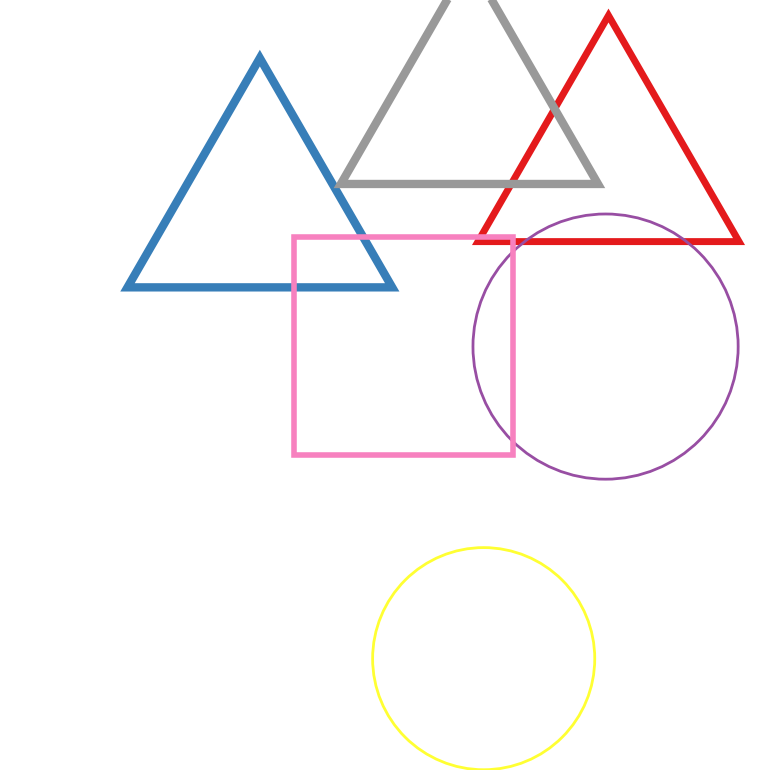[{"shape": "triangle", "thickness": 2.5, "radius": 0.98, "center": [0.79, 0.784]}, {"shape": "triangle", "thickness": 3, "radius": 0.99, "center": [0.337, 0.726]}, {"shape": "circle", "thickness": 1, "radius": 0.86, "center": [0.786, 0.55]}, {"shape": "circle", "thickness": 1, "radius": 0.72, "center": [0.628, 0.145]}, {"shape": "square", "thickness": 2, "radius": 0.71, "center": [0.524, 0.551]}, {"shape": "triangle", "thickness": 3, "radius": 0.96, "center": [0.61, 0.857]}]